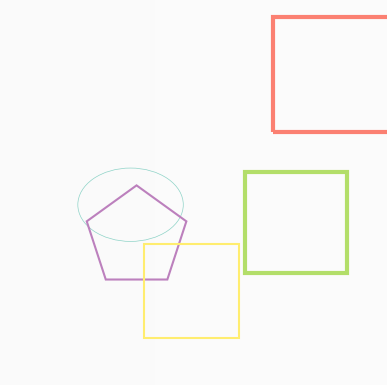[{"shape": "oval", "thickness": 0.5, "radius": 0.68, "center": [0.337, 0.468]}, {"shape": "square", "thickness": 3, "radius": 0.75, "center": [0.854, 0.807]}, {"shape": "square", "thickness": 3, "radius": 0.66, "center": [0.764, 0.422]}, {"shape": "pentagon", "thickness": 1.5, "radius": 0.68, "center": [0.352, 0.383]}, {"shape": "square", "thickness": 1.5, "radius": 0.61, "center": [0.495, 0.245]}]